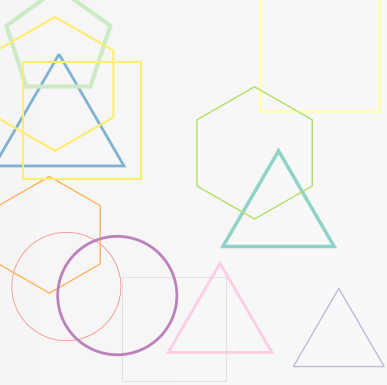[{"shape": "triangle", "thickness": 2.5, "radius": 0.83, "center": [0.719, 0.443]}, {"shape": "square", "thickness": 2, "radius": 0.76, "center": [0.825, 0.865]}, {"shape": "triangle", "thickness": 1, "radius": 0.68, "center": [0.874, 0.116]}, {"shape": "circle", "thickness": 0.5, "radius": 0.7, "center": [0.171, 0.256]}, {"shape": "triangle", "thickness": 2, "radius": 0.97, "center": [0.152, 0.666]}, {"shape": "hexagon", "thickness": 1, "radius": 0.76, "center": [0.127, 0.39]}, {"shape": "hexagon", "thickness": 1, "radius": 0.86, "center": [0.657, 0.603]}, {"shape": "triangle", "thickness": 2, "radius": 0.77, "center": [0.568, 0.162]}, {"shape": "square", "thickness": 0.5, "radius": 0.67, "center": [0.449, 0.145]}, {"shape": "circle", "thickness": 2, "radius": 0.77, "center": [0.303, 0.232]}, {"shape": "pentagon", "thickness": 3, "radius": 0.7, "center": [0.151, 0.889]}, {"shape": "square", "thickness": 1.5, "radius": 0.76, "center": [0.212, 0.686]}, {"shape": "hexagon", "thickness": 1.5, "radius": 0.87, "center": [0.142, 0.782]}]